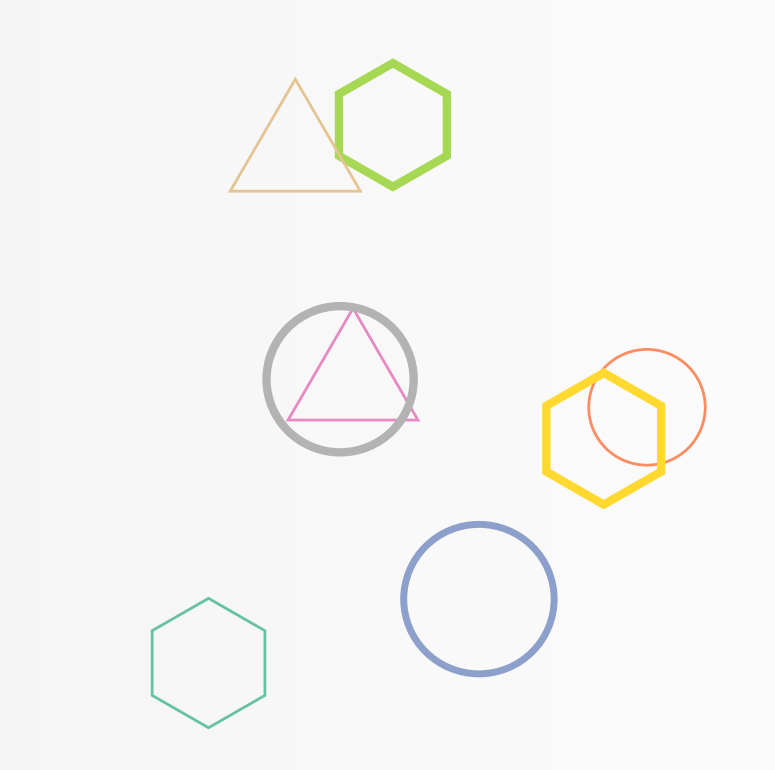[{"shape": "hexagon", "thickness": 1, "radius": 0.42, "center": [0.269, 0.139]}, {"shape": "circle", "thickness": 1, "radius": 0.38, "center": [0.835, 0.471]}, {"shape": "circle", "thickness": 2.5, "radius": 0.49, "center": [0.618, 0.222]}, {"shape": "triangle", "thickness": 1, "radius": 0.48, "center": [0.456, 0.503]}, {"shape": "hexagon", "thickness": 3, "radius": 0.4, "center": [0.507, 0.838]}, {"shape": "hexagon", "thickness": 3, "radius": 0.43, "center": [0.779, 0.43]}, {"shape": "triangle", "thickness": 1, "radius": 0.48, "center": [0.381, 0.8]}, {"shape": "circle", "thickness": 3, "radius": 0.47, "center": [0.439, 0.507]}]